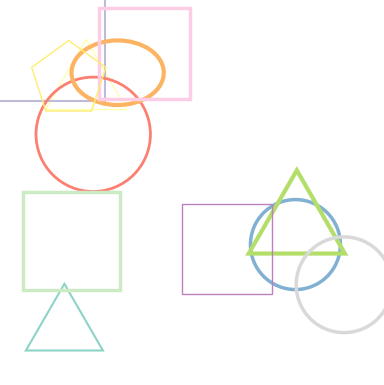[{"shape": "triangle", "thickness": 1.5, "radius": 0.58, "center": [0.167, 0.147]}, {"shape": "triangle", "thickness": 1, "radius": 0.61, "center": [0.224, 0.776]}, {"shape": "square", "thickness": 1.5, "radius": 0.73, "center": [0.127, 0.884]}, {"shape": "circle", "thickness": 2, "radius": 0.74, "center": [0.242, 0.651]}, {"shape": "circle", "thickness": 2.5, "radius": 0.58, "center": [0.767, 0.365]}, {"shape": "oval", "thickness": 3, "radius": 0.6, "center": [0.306, 0.811]}, {"shape": "triangle", "thickness": 3, "radius": 0.72, "center": [0.771, 0.414]}, {"shape": "square", "thickness": 2.5, "radius": 0.59, "center": [0.376, 0.861]}, {"shape": "circle", "thickness": 2.5, "radius": 0.62, "center": [0.894, 0.26]}, {"shape": "square", "thickness": 1, "radius": 0.59, "center": [0.589, 0.353]}, {"shape": "square", "thickness": 2.5, "radius": 0.63, "center": [0.186, 0.374]}, {"shape": "pentagon", "thickness": 1, "radius": 0.51, "center": [0.178, 0.794]}]